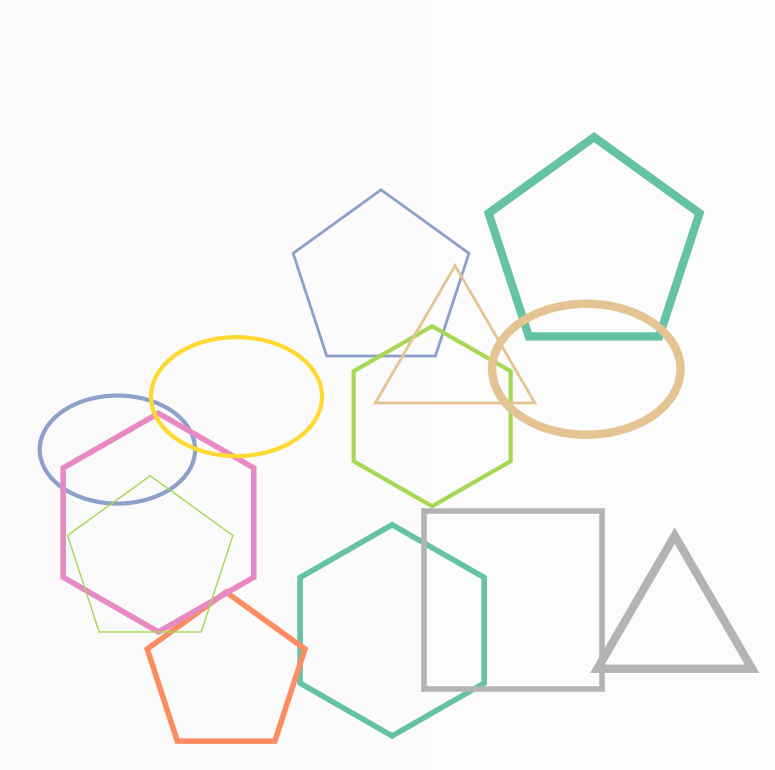[{"shape": "hexagon", "thickness": 2, "radius": 0.69, "center": [0.506, 0.181]}, {"shape": "pentagon", "thickness": 3, "radius": 0.72, "center": [0.767, 0.679]}, {"shape": "pentagon", "thickness": 2, "radius": 0.53, "center": [0.292, 0.124]}, {"shape": "pentagon", "thickness": 1, "radius": 0.6, "center": [0.492, 0.634]}, {"shape": "oval", "thickness": 1.5, "radius": 0.5, "center": [0.151, 0.416]}, {"shape": "hexagon", "thickness": 2, "radius": 0.71, "center": [0.204, 0.321]}, {"shape": "hexagon", "thickness": 1.5, "radius": 0.58, "center": [0.558, 0.459]}, {"shape": "pentagon", "thickness": 0.5, "radius": 0.56, "center": [0.194, 0.27]}, {"shape": "oval", "thickness": 1.5, "radius": 0.55, "center": [0.305, 0.485]}, {"shape": "oval", "thickness": 3, "radius": 0.61, "center": [0.757, 0.52]}, {"shape": "triangle", "thickness": 1, "radius": 0.59, "center": [0.587, 0.536]}, {"shape": "square", "thickness": 2, "radius": 0.58, "center": [0.661, 0.221]}, {"shape": "triangle", "thickness": 3, "radius": 0.58, "center": [0.871, 0.189]}]